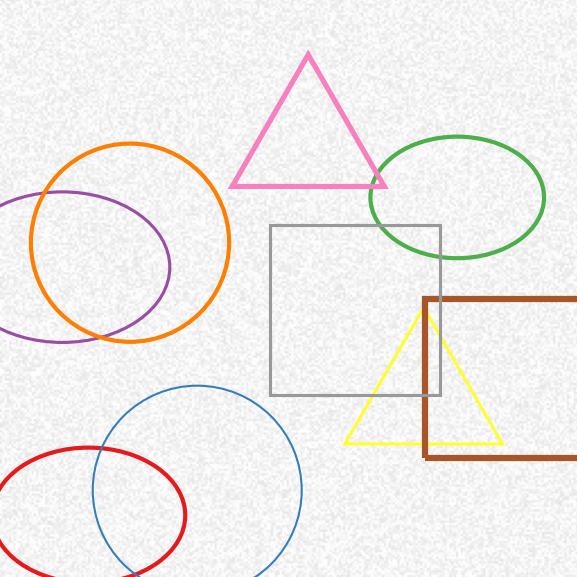[{"shape": "oval", "thickness": 2, "radius": 0.84, "center": [0.153, 0.107]}, {"shape": "circle", "thickness": 1, "radius": 0.9, "center": [0.342, 0.15]}, {"shape": "oval", "thickness": 2, "radius": 0.75, "center": [0.792, 0.657]}, {"shape": "oval", "thickness": 1.5, "radius": 0.93, "center": [0.108, 0.537]}, {"shape": "circle", "thickness": 2, "radius": 0.86, "center": [0.225, 0.579]}, {"shape": "triangle", "thickness": 1.5, "radius": 0.79, "center": [0.734, 0.309]}, {"shape": "square", "thickness": 3, "radius": 0.69, "center": [0.874, 0.343]}, {"shape": "triangle", "thickness": 2.5, "radius": 0.76, "center": [0.534, 0.752]}, {"shape": "square", "thickness": 1.5, "radius": 0.73, "center": [0.615, 0.462]}]